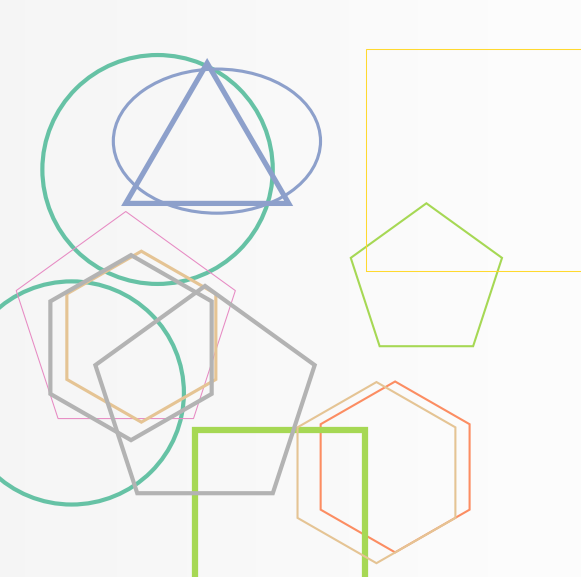[{"shape": "circle", "thickness": 2, "radius": 0.97, "center": [0.123, 0.319]}, {"shape": "circle", "thickness": 2, "radius": 0.99, "center": [0.271, 0.706]}, {"shape": "hexagon", "thickness": 1, "radius": 0.74, "center": [0.68, 0.191]}, {"shape": "triangle", "thickness": 2.5, "radius": 0.81, "center": [0.356, 0.728]}, {"shape": "oval", "thickness": 1.5, "radius": 0.89, "center": [0.373, 0.755]}, {"shape": "pentagon", "thickness": 0.5, "radius": 0.99, "center": [0.216, 0.435]}, {"shape": "square", "thickness": 3, "radius": 0.73, "center": [0.481, 0.109]}, {"shape": "pentagon", "thickness": 1, "radius": 0.68, "center": [0.734, 0.51]}, {"shape": "square", "thickness": 0.5, "radius": 0.96, "center": [0.822, 0.722]}, {"shape": "hexagon", "thickness": 1, "radius": 0.78, "center": [0.648, 0.181]}, {"shape": "hexagon", "thickness": 1.5, "radius": 0.74, "center": [0.243, 0.416]}, {"shape": "hexagon", "thickness": 2, "radius": 0.8, "center": [0.225, 0.397]}, {"shape": "pentagon", "thickness": 2, "radius": 0.99, "center": [0.353, 0.306]}]